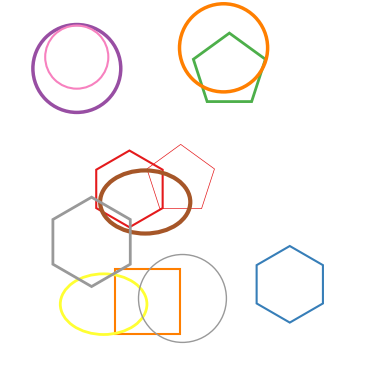[{"shape": "pentagon", "thickness": 0.5, "radius": 0.46, "center": [0.469, 0.533]}, {"shape": "hexagon", "thickness": 1.5, "radius": 0.5, "center": [0.336, 0.509]}, {"shape": "hexagon", "thickness": 1.5, "radius": 0.5, "center": [0.753, 0.262]}, {"shape": "pentagon", "thickness": 2, "radius": 0.49, "center": [0.596, 0.816]}, {"shape": "circle", "thickness": 2.5, "radius": 0.57, "center": [0.2, 0.822]}, {"shape": "circle", "thickness": 2.5, "radius": 0.57, "center": [0.581, 0.876]}, {"shape": "square", "thickness": 1.5, "radius": 0.42, "center": [0.382, 0.216]}, {"shape": "oval", "thickness": 2, "radius": 0.56, "center": [0.269, 0.21]}, {"shape": "oval", "thickness": 3, "radius": 0.59, "center": [0.377, 0.475]}, {"shape": "circle", "thickness": 1.5, "radius": 0.41, "center": [0.199, 0.852]}, {"shape": "circle", "thickness": 1, "radius": 0.57, "center": [0.474, 0.225]}, {"shape": "hexagon", "thickness": 2, "radius": 0.58, "center": [0.238, 0.372]}]